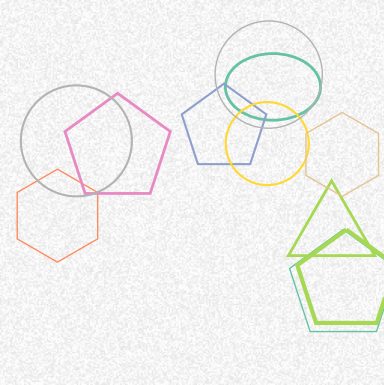[{"shape": "oval", "thickness": 2, "radius": 0.62, "center": [0.709, 0.774]}, {"shape": "pentagon", "thickness": 1, "radius": 0.73, "center": [0.892, 0.257]}, {"shape": "hexagon", "thickness": 1, "radius": 0.6, "center": [0.149, 0.44]}, {"shape": "pentagon", "thickness": 1.5, "radius": 0.58, "center": [0.582, 0.667]}, {"shape": "pentagon", "thickness": 2, "radius": 0.72, "center": [0.306, 0.614]}, {"shape": "triangle", "thickness": 2, "radius": 0.65, "center": [0.861, 0.401]}, {"shape": "pentagon", "thickness": 3, "radius": 0.67, "center": [0.9, 0.27]}, {"shape": "circle", "thickness": 1.5, "radius": 0.54, "center": [0.694, 0.627]}, {"shape": "hexagon", "thickness": 1, "radius": 0.54, "center": [0.889, 0.599]}, {"shape": "circle", "thickness": 1.5, "radius": 0.72, "center": [0.198, 0.634]}, {"shape": "circle", "thickness": 1, "radius": 0.7, "center": [0.698, 0.806]}]